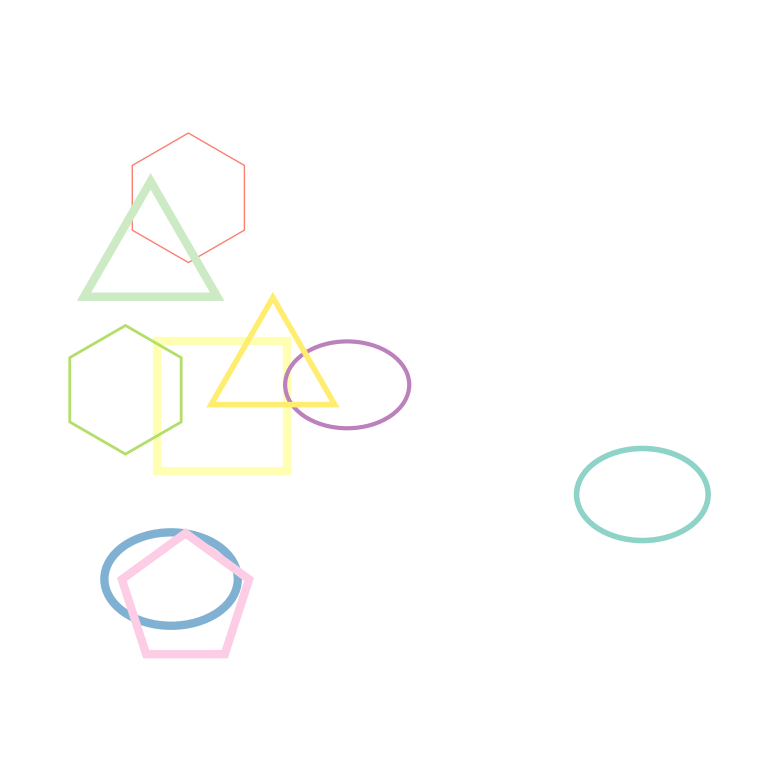[{"shape": "oval", "thickness": 2, "radius": 0.43, "center": [0.834, 0.358]}, {"shape": "square", "thickness": 3, "radius": 0.42, "center": [0.289, 0.472]}, {"shape": "hexagon", "thickness": 0.5, "radius": 0.42, "center": [0.245, 0.743]}, {"shape": "oval", "thickness": 3, "radius": 0.43, "center": [0.222, 0.248]}, {"shape": "hexagon", "thickness": 1, "radius": 0.42, "center": [0.163, 0.494]}, {"shape": "pentagon", "thickness": 3, "radius": 0.43, "center": [0.241, 0.221]}, {"shape": "oval", "thickness": 1.5, "radius": 0.4, "center": [0.451, 0.5]}, {"shape": "triangle", "thickness": 3, "radius": 0.5, "center": [0.196, 0.665]}, {"shape": "triangle", "thickness": 2, "radius": 0.46, "center": [0.354, 0.521]}]